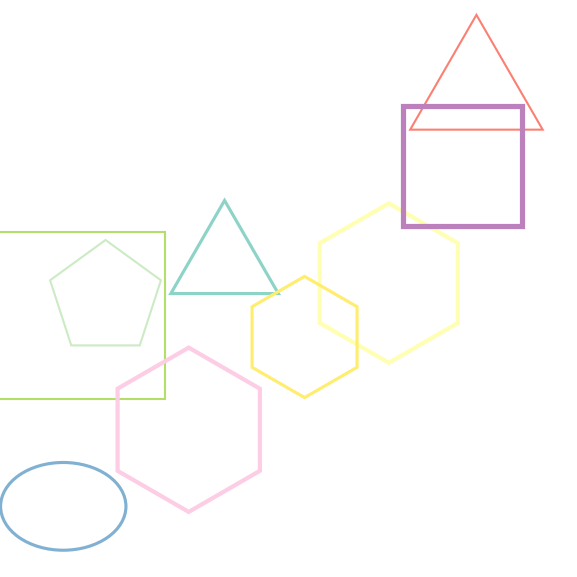[{"shape": "triangle", "thickness": 1.5, "radius": 0.54, "center": [0.389, 0.545]}, {"shape": "hexagon", "thickness": 2, "radius": 0.69, "center": [0.673, 0.509]}, {"shape": "triangle", "thickness": 1, "radius": 0.66, "center": [0.825, 0.841]}, {"shape": "oval", "thickness": 1.5, "radius": 0.54, "center": [0.11, 0.122]}, {"shape": "square", "thickness": 1, "radius": 0.72, "center": [0.141, 0.453]}, {"shape": "hexagon", "thickness": 2, "radius": 0.71, "center": [0.327, 0.255]}, {"shape": "square", "thickness": 2.5, "radius": 0.52, "center": [0.801, 0.711]}, {"shape": "pentagon", "thickness": 1, "radius": 0.5, "center": [0.183, 0.483]}, {"shape": "hexagon", "thickness": 1.5, "radius": 0.52, "center": [0.527, 0.416]}]